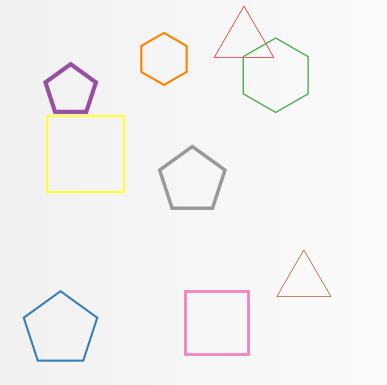[{"shape": "triangle", "thickness": 0.5, "radius": 0.44, "center": [0.63, 0.895]}, {"shape": "pentagon", "thickness": 1.5, "radius": 0.5, "center": [0.156, 0.144]}, {"shape": "hexagon", "thickness": 1, "radius": 0.48, "center": [0.711, 0.805]}, {"shape": "pentagon", "thickness": 3, "radius": 0.34, "center": [0.182, 0.765]}, {"shape": "hexagon", "thickness": 1.5, "radius": 0.34, "center": [0.423, 0.847]}, {"shape": "square", "thickness": 1.5, "radius": 0.49, "center": [0.22, 0.6]}, {"shape": "triangle", "thickness": 0.5, "radius": 0.4, "center": [0.784, 0.27]}, {"shape": "square", "thickness": 2, "radius": 0.41, "center": [0.559, 0.162]}, {"shape": "pentagon", "thickness": 2.5, "radius": 0.44, "center": [0.496, 0.531]}]